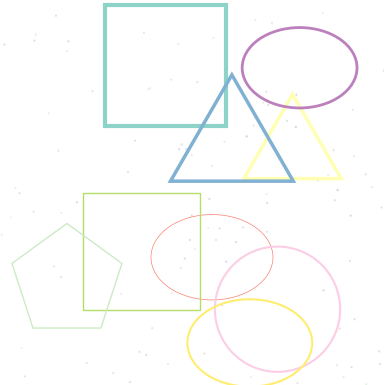[{"shape": "square", "thickness": 3, "radius": 0.78, "center": [0.43, 0.83]}, {"shape": "triangle", "thickness": 2.5, "radius": 0.73, "center": [0.76, 0.609]}, {"shape": "oval", "thickness": 0.5, "radius": 0.79, "center": [0.551, 0.332]}, {"shape": "triangle", "thickness": 2.5, "radius": 0.92, "center": [0.602, 0.621]}, {"shape": "square", "thickness": 1, "radius": 0.76, "center": [0.367, 0.347]}, {"shape": "circle", "thickness": 1.5, "radius": 0.81, "center": [0.721, 0.197]}, {"shape": "oval", "thickness": 2, "radius": 0.75, "center": [0.778, 0.824]}, {"shape": "pentagon", "thickness": 1, "radius": 0.75, "center": [0.174, 0.269]}, {"shape": "oval", "thickness": 1.5, "radius": 0.81, "center": [0.649, 0.109]}]